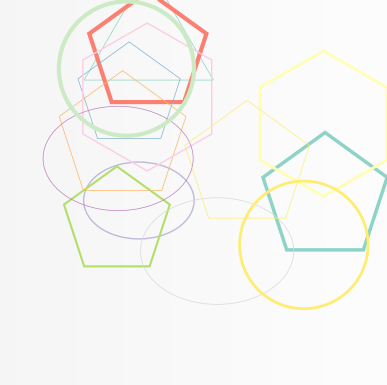[{"shape": "pentagon", "thickness": 2.5, "radius": 0.84, "center": [0.839, 0.487]}, {"shape": "triangle", "thickness": 0.5, "radius": 0.96, "center": [0.384, 0.888]}, {"shape": "hexagon", "thickness": 2, "radius": 0.94, "center": [0.835, 0.679]}, {"shape": "oval", "thickness": 1, "radius": 0.71, "center": [0.358, 0.479]}, {"shape": "pentagon", "thickness": 3, "radius": 0.79, "center": [0.382, 0.863]}, {"shape": "pentagon", "thickness": 0.5, "radius": 0.69, "center": [0.333, 0.752]}, {"shape": "pentagon", "thickness": 0.5, "radius": 0.86, "center": [0.316, 0.644]}, {"shape": "pentagon", "thickness": 1.5, "radius": 0.72, "center": [0.302, 0.424]}, {"shape": "hexagon", "thickness": 1, "radius": 0.96, "center": [0.38, 0.748]}, {"shape": "oval", "thickness": 0.5, "radius": 0.99, "center": [0.56, 0.348]}, {"shape": "oval", "thickness": 0.5, "radius": 0.97, "center": [0.305, 0.588]}, {"shape": "circle", "thickness": 3, "radius": 0.87, "center": [0.326, 0.822]}, {"shape": "pentagon", "thickness": 0.5, "radius": 0.85, "center": [0.638, 0.57]}, {"shape": "circle", "thickness": 2, "radius": 0.83, "center": [0.784, 0.364]}]